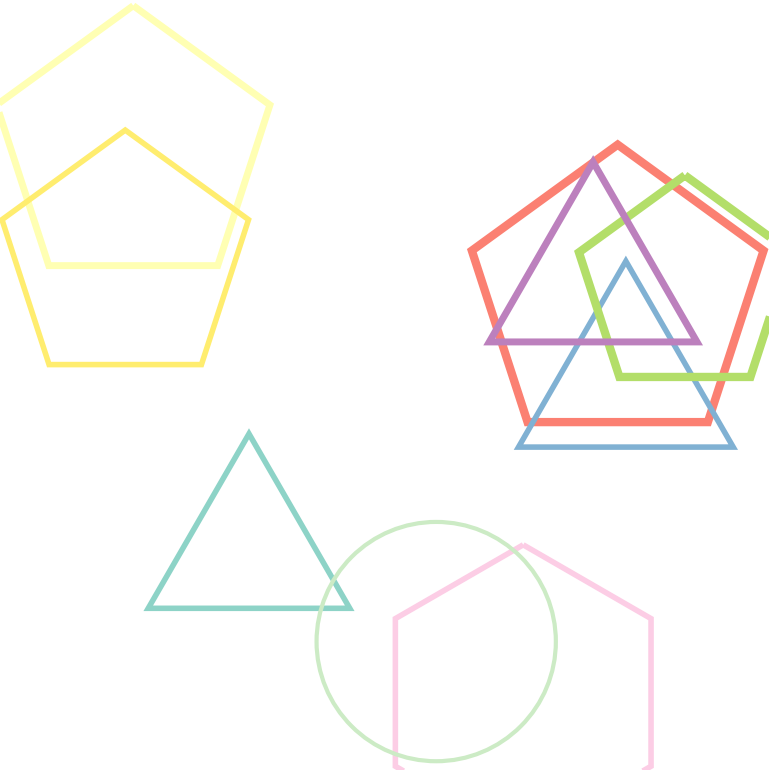[{"shape": "triangle", "thickness": 2, "radius": 0.76, "center": [0.323, 0.286]}, {"shape": "pentagon", "thickness": 2.5, "radius": 0.93, "center": [0.173, 0.806]}, {"shape": "pentagon", "thickness": 3, "radius": 1.0, "center": [0.802, 0.613]}, {"shape": "triangle", "thickness": 2, "radius": 0.8, "center": [0.813, 0.5]}, {"shape": "pentagon", "thickness": 3, "radius": 0.72, "center": [0.89, 0.628]}, {"shape": "hexagon", "thickness": 2, "radius": 0.96, "center": [0.679, 0.101]}, {"shape": "triangle", "thickness": 2.5, "radius": 0.78, "center": [0.77, 0.634]}, {"shape": "circle", "thickness": 1.5, "radius": 0.78, "center": [0.566, 0.167]}, {"shape": "pentagon", "thickness": 2, "radius": 0.84, "center": [0.163, 0.663]}]